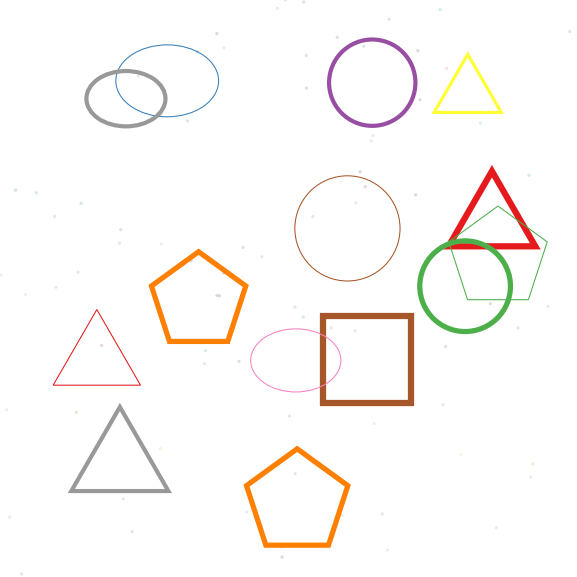[{"shape": "triangle", "thickness": 3, "radius": 0.43, "center": [0.852, 0.616]}, {"shape": "triangle", "thickness": 0.5, "radius": 0.44, "center": [0.168, 0.376]}, {"shape": "oval", "thickness": 0.5, "radius": 0.44, "center": [0.29, 0.859]}, {"shape": "pentagon", "thickness": 0.5, "radius": 0.45, "center": [0.862, 0.553]}, {"shape": "circle", "thickness": 2.5, "radius": 0.39, "center": [0.805, 0.504]}, {"shape": "circle", "thickness": 2, "radius": 0.37, "center": [0.645, 0.856]}, {"shape": "pentagon", "thickness": 2.5, "radius": 0.43, "center": [0.344, 0.477]}, {"shape": "pentagon", "thickness": 2.5, "radius": 0.46, "center": [0.515, 0.13]}, {"shape": "triangle", "thickness": 1.5, "radius": 0.34, "center": [0.81, 0.838]}, {"shape": "square", "thickness": 3, "radius": 0.38, "center": [0.636, 0.377]}, {"shape": "circle", "thickness": 0.5, "radius": 0.46, "center": [0.602, 0.604]}, {"shape": "oval", "thickness": 0.5, "radius": 0.39, "center": [0.512, 0.375]}, {"shape": "oval", "thickness": 2, "radius": 0.34, "center": [0.218, 0.828]}, {"shape": "triangle", "thickness": 2, "radius": 0.49, "center": [0.208, 0.197]}]